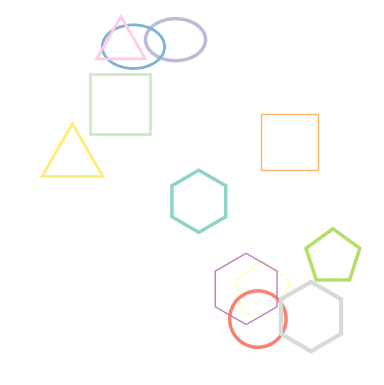[{"shape": "hexagon", "thickness": 2.5, "radius": 0.4, "center": [0.516, 0.477]}, {"shape": "pentagon", "thickness": 1, "radius": 0.38, "center": [0.681, 0.246]}, {"shape": "oval", "thickness": 2.5, "radius": 0.39, "center": [0.456, 0.897]}, {"shape": "circle", "thickness": 2.5, "radius": 0.37, "center": [0.67, 0.171]}, {"shape": "oval", "thickness": 2, "radius": 0.41, "center": [0.347, 0.879]}, {"shape": "square", "thickness": 1, "radius": 0.37, "center": [0.752, 0.631]}, {"shape": "pentagon", "thickness": 2.5, "radius": 0.37, "center": [0.865, 0.332]}, {"shape": "triangle", "thickness": 2, "radius": 0.37, "center": [0.314, 0.884]}, {"shape": "hexagon", "thickness": 3, "radius": 0.45, "center": [0.808, 0.178]}, {"shape": "hexagon", "thickness": 1, "radius": 0.46, "center": [0.639, 0.25]}, {"shape": "square", "thickness": 2, "radius": 0.39, "center": [0.312, 0.729]}, {"shape": "triangle", "thickness": 2, "radius": 0.46, "center": [0.188, 0.587]}]